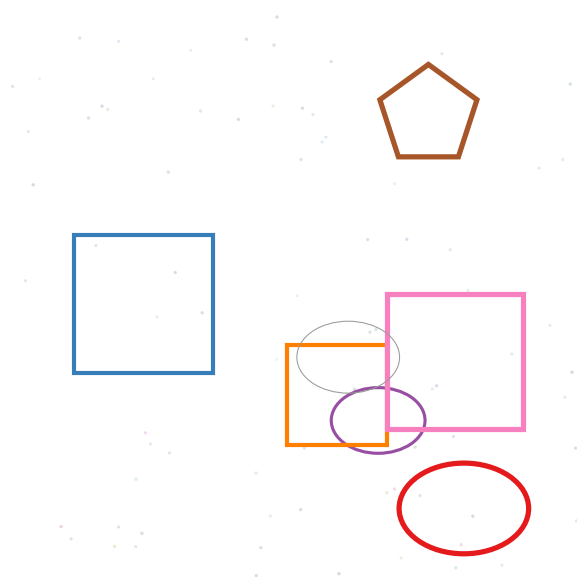[{"shape": "oval", "thickness": 2.5, "radius": 0.56, "center": [0.803, 0.119]}, {"shape": "square", "thickness": 2, "radius": 0.6, "center": [0.249, 0.473]}, {"shape": "oval", "thickness": 1.5, "radius": 0.41, "center": [0.655, 0.271]}, {"shape": "square", "thickness": 2, "radius": 0.43, "center": [0.584, 0.315]}, {"shape": "pentagon", "thickness": 2.5, "radius": 0.44, "center": [0.742, 0.799]}, {"shape": "square", "thickness": 2.5, "radius": 0.59, "center": [0.788, 0.373]}, {"shape": "oval", "thickness": 0.5, "radius": 0.44, "center": [0.603, 0.381]}]